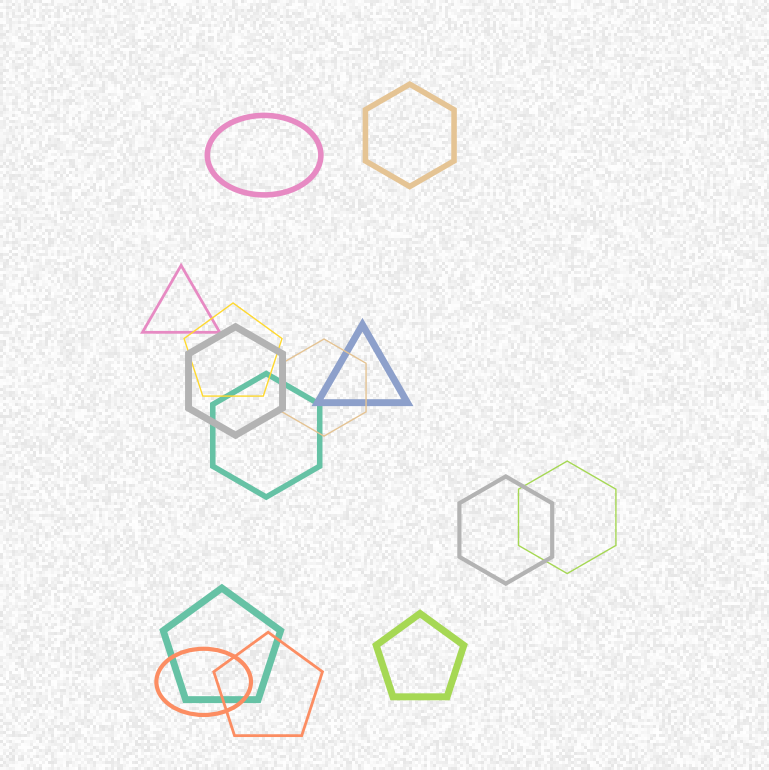[{"shape": "hexagon", "thickness": 2, "radius": 0.4, "center": [0.346, 0.435]}, {"shape": "pentagon", "thickness": 2.5, "radius": 0.4, "center": [0.288, 0.156]}, {"shape": "oval", "thickness": 1.5, "radius": 0.31, "center": [0.265, 0.114]}, {"shape": "pentagon", "thickness": 1, "radius": 0.37, "center": [0.348, 0.105]}, {"shape": "triangle", "thickness": 2.5, "radius": 0.34, "center": [0.471, 0.511]}, {"shape": "oval", "thickness": 2, "radius": 0.37, "center": [0.343, 0.798]}, {"shape": "triangle", "thickness": 1, "radius": 0.29, "center": [0.235, 0.597]}, {"shape": "hexagon", "thickness": 0.5, "radius": 0.37, "center": [0.737, 0.328]}, {"shape": "pentagon", "thickness": 2.5, "radius": 0.3, "center": [0.545, 0.143]}, {"shape": "pentagon", "thickness": 0.5, "radius": 0.33, "center": [0.303, 0.54]}, {"shape": "hexagon", "thickness": 2, "radius": 0.33, "center": [0.532, 0.824]}, {"shape": "hexagon", "thickness": 0.5, "radius": 0.32, "center": [0.421, 0.497]}, {"shape": "hexagon", "thickness": 1.5, "radius": 0.35, "center": [0.657, 0.312]}, {"shape": "hexagon", "thickness": 2.5, "radius": 0.35, "center": [0.306, 0.505]}]